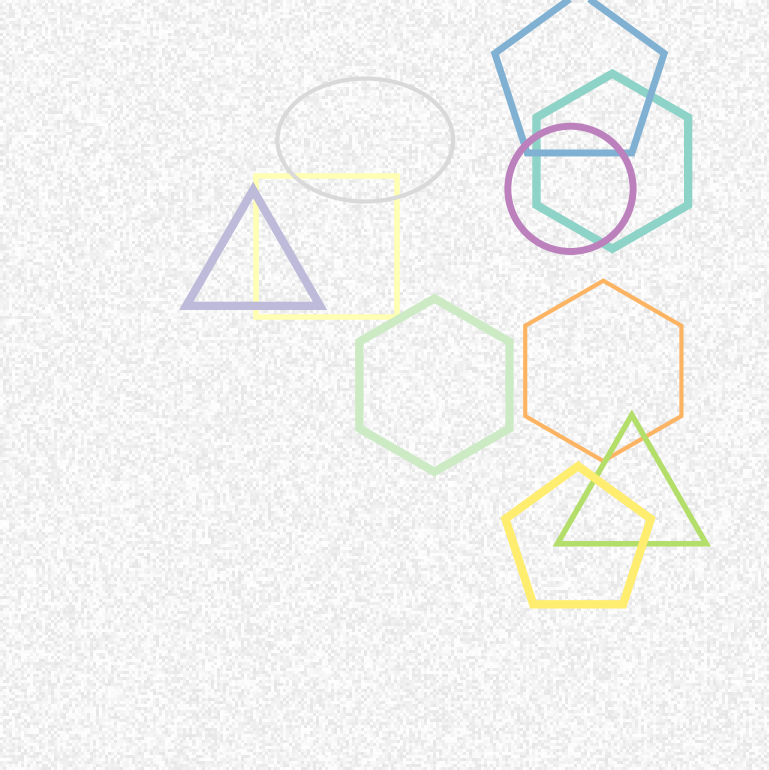[{"shape": "hexagon", "thickness": 3, "radius": 0.57, "center": [0.795, 0.791]}, {"shape": "square", "thickness": 2, "radius": 0.46, "center": [0.424, 0.68]}, {"shape": "triangle", "thickness": 3, "radius": 0.5, "center": [0.329, 0.653]}, {"shape": "pentagon", "thickness": 2.5, "radius": 0.58, "center": [0.753, 0.895]}, {"shape": "hexagon", "thickness": 1.5, "radius": 0.59, "center": [0.784, 0.518]}, {"shape": "triangle", "thickness": 2, "radius": 0.56, "center": [0.821, 0.35]}, {"shape": "oval", "thickness": 1.5, "radius": 0.57, "center": [0.474, 0.818]}, {"shape": "circle", "thickness": 2.5, "radius": 0.41, "center": [0.741, 0.755]}, {"shape": "hexagon", "thickness": 3, "radius": 0.56, "center": [0.564, 0.5]}, {"shape": "pentagon", "thickness": 3, "radius": 0.5, "center": [0.751, 0.295]}]